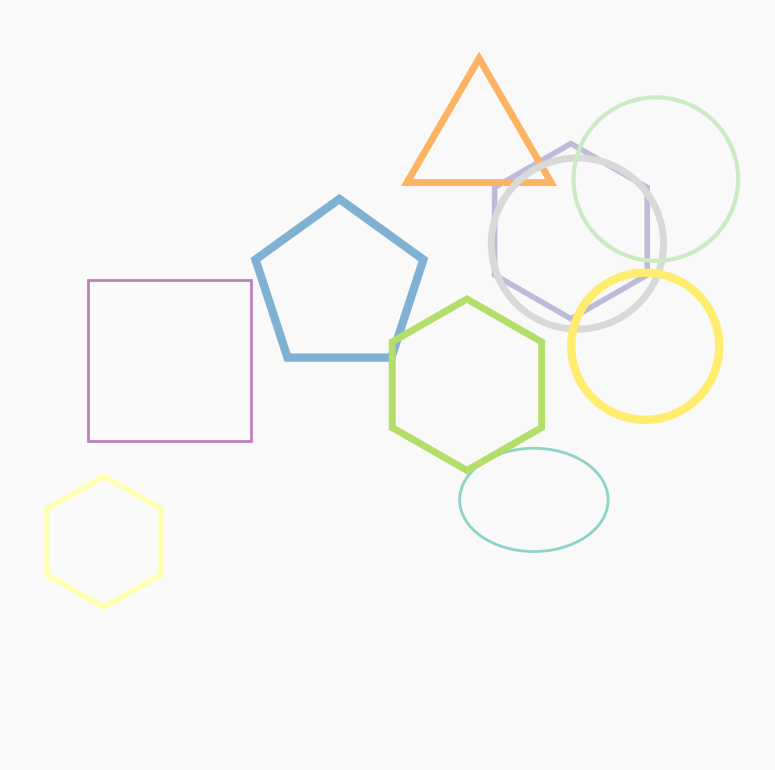[{"shape": "oval", "thickness": 1, "radius": 0.48, "center": [0.689, 0.351]}, {"shape": "hexagon", "thickness": 2, "radius": 0.43, "center": [0.134, 0.296]}, {"shape": "hexagon", "thickness": 2, "radius": 0.57, "center": [0.737, 0.7]}, {"shape": "pentagon", "thickness": 3, "radius": 0.57, "center": [0.438, 0.628]}, {"shape": "triangle", "thickness": 2.5, "radius": 0.54, "center": [0.618, 0.817]}, {"shape": "hexagon", "thickness": 2.5, "radius": 0.56, "center": [0.602, 0.5]}, {"shape": "circle", "thickness": 2.5, "radius": 0.56, "center": [0.745, 0.684]}, {"shape": "square", "thickness": 1, "radius": 0.52, "center": [0.219, 0.532]}, {"shape": "circle", "thickness": 1.5, "radius": 0.53, "center": [0.846, 0.767]}, {"shape": "circle", "thickness": 3, "radius": 0.48, "center": [0.833, 0.55]}]